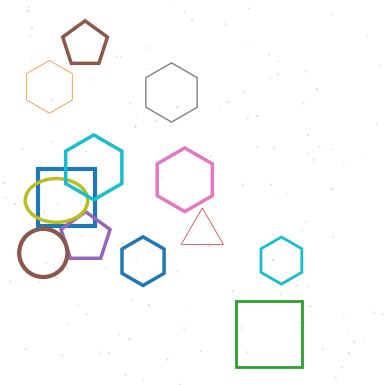[{"shape": "hexagon", "thickness": 2.5, "radius": 0.32, "center": [0.372, 0.322]}, {"shape": "square", "thickness": 3, "radius": 0.37, "center": [0.173, 0.487]}, {"shape": "hexagon", "thickness": 0.5, "radius": 0.34, "center": [0.128, 0.774]}, {"shape": "square", "thickness": 2, "radius": 0.42, "center": [0.699, 0.133]}, {"shape": "triangle", "thickness": 0.5, "radius": 0.32, "center": [0.525, 0.397]}, {"shape": "pentagon", "thickness": 2.5, "radius": 0.33, "center": [0.222, 0.383]}, {"shape": "pentagon", "thickness": 2.5, "radius": 0.31, "center": [0.221, 0.885]}, {"shape": "circle", "thickness": 3, "radius": 0.31, "center": [0.112, 0.343]}, {"shape": "hexagon", "thickness": 2.5, "radius": 0.41, "center": [0.48, 0.533]}, {"shape": "hexagon", "thickness": 1, "radius": 0.38, "center": [0.446, 0.76]}, {"shape": "oval", "thickness": 2.5, "radius": 0.41, "center": [0.147, 0.479]}, {"shape": "hexagon", "thickness": 2.5, "radius": 0.42, "center": [0.244, 0.565]}, {"shape": "hexagon", "thickness": 2, "radius": 0.31, "center": [0.731, 0.323]}]